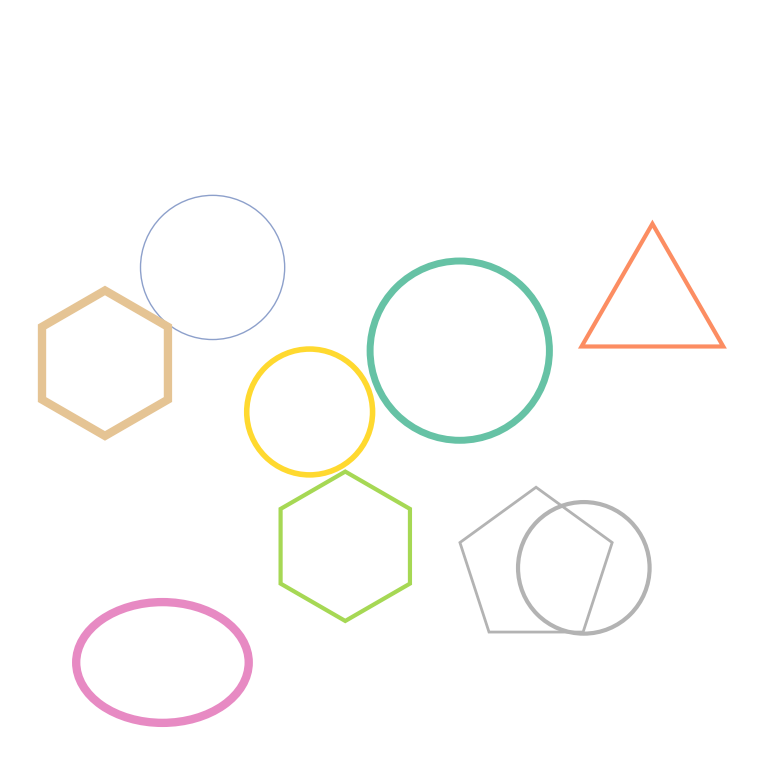[{"shape": "circle", "thickness": 2.5, "radius": 0.58, "center": [0.597, 0.545]}, {"shape": "triangle", "thickness": 1.5, "radius": 0.53, "center": [0.847, 0.603]}, {"shape": "circle", "thickness": 0.5, "radius": 0.47, "center": [0.276, 0.653]}, {"shape": "oval", "thickness": 3, "radius": 0.56, "center": [0.211, 0.14]}, {"shape": "hexagon", "thickness": 1.5, "radius": 0.48, "center": [0.448, 0.291]}, {"shape": "circle", "thickness": 2, "radius": 0.41, "center": [0.402, 0.465]}, {"shape": "hexagon", "thickness": 3, "radius": 0.47, "center": [0.136, 0.528]}, {"shape": "circle", "thickness": 1.5, "radius": 0.43, "center": [0.758, 0.263]}, {"shape": "pentagon", "thickness": 1, "radius": 0.52, "center": [0.696, 0.263]}]